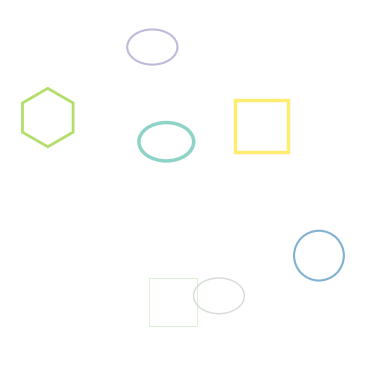[{"shape": "oval", "thickness": 2.5, "radius": 0.36, "center": [0.432, 0.632]}, {"shape": "oval", "thickness": 1.5, "radius": 0.33, "center": [0.396, 0.878]}, {"shape": "circle", "thickness": 1.5, "radius": 0.32, "center": [0.828, 0.336]}, {"shape": "hexagon", "thickness": 2, "radius": 0.38, "center": [0.124, 0.695]}, {"shape": "oval", "thickness": 1, "radius": 0.33, "center": [0.569, 0.232]}, {"shape": "square", "thickness": 0.5, "radius": 0.31, "center": [0.449, 0.216]}, {"shape": "square", "thickness": 2.5, "radius": 0.34, "center": [0.68, 0.673]}]